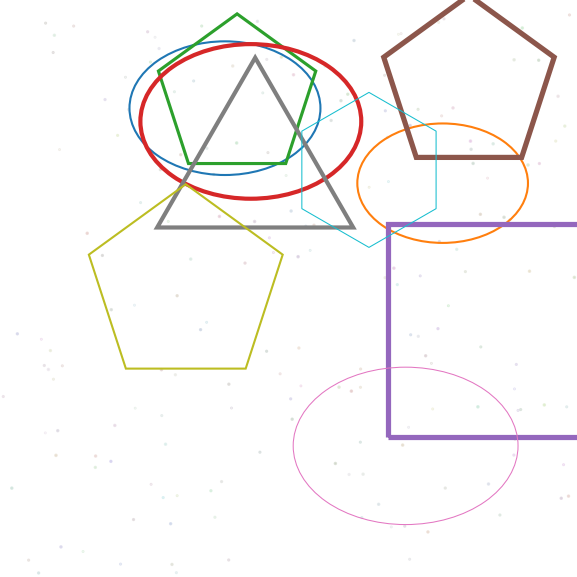[{"shape": "oval", "thickness": 1, "radius": 0.83, "center": [0.39, 0.812]}, {"shape": "oval", "thickness": 1, "radius": 0.74, "center": [0.766, 0.682]}, {"shape": "pentagon", "thickness": 1.5, "radius": 0.72, "center": [0.411, 0.832]}, {"shape": "oval", "thickness": 2, "radius": 0.96, "center": [0.434, 0.789]}, {"shape": "square", "thickness": 2.5, "radius": 0.92, "center": [0.857, 0.426]}, {"shape": "pentagon", "thickness": 2.5, "radius": 0.78, "center": [0.812, 0.852]}, {"shape": "oval", "thickness": 0.5, "radius": 0.97, "center": [0.702, 0.227]}, {"shape": "triangle", "thickness": 2, "radius": 0.98, "center": [0.442, 0.703]}, {"shape": "pentagon", "thickness": 1, "radius": 0.88, "center": [0.322, 0.504]}, {"shape": "hexagon", "thickness": 0.5, "radius": 0.67, "center": [0.639, 0.705]}]